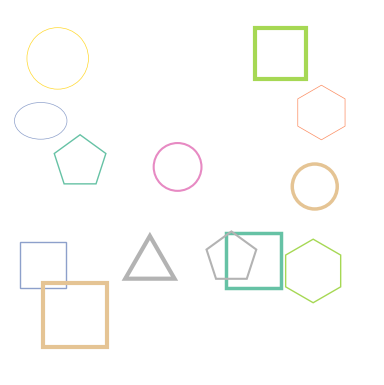[{"shape": "square", "thickness": 2.5, "radius": 0.36, "center": [0.658, 0.323]}, {"shape": "pentagon", "thickness": 1, "radius": 0.35, "center": [0.208, 0.579]}, {"shape": "hexagon", "thickness": 0.5, "radius": 0.35, "center": [0.835, 0.708]}, {"shape": "oval", "thickness": 0.5, "radius": 0.34, "center": [0.106, 0.686]}, {"shape": "square", "thickness": 1, "radius": 0.3, "center": [0.112, 0.312]}, {"shape": "circle", "thickness": 1.5, "radius": 0.31, "center": [0.461, 0.566]}, {"shape": "square", "thickness": 3, "radius": 0.33, "center": [0.73, 0.861]}, {"shape": "hexagon", "thickness": 1, "radius": 0.41, "center": [0.813, 0.296]}, {"shape": "circle", "thickness": 0.5, "radius": 0.4, "center": [0.15, 0.848]}, {"shape": "circle", "thickness": 2.5, "radius": 0.29, "center": [0.818, 0.516]}, {"shape": "square", "thickness": 3, "radius": 0.42, "center": [0.196, 0.183]}, {"shape": "pentagon", "thickness": 1.5, "radius": 0.34, "center": [0.601, 0.331]}, {"shape": "triangle", "thickness": 3, "radius": 0.37, "center": [0.389, 0.313]}]